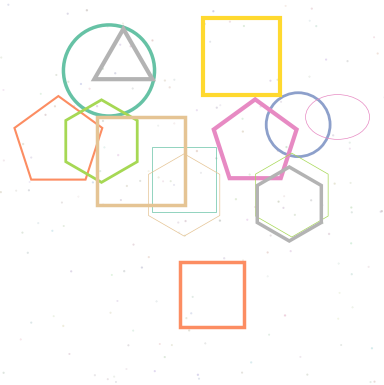[{"shape": "square", "thickness": 0.5, "radius": 0.42, "center": [0.478, 0.534]}, {"shape": "circle", "thickness": 2.5, "radius": 0.59, "center": [0.283, 0.817]}, {"shape": "square", "thickness": 2.5, "radius": 0.42, "center": [0.551, 0.235]}, {"shape": "pentagon", "thickness": 1.5, "radius": 0.6, "center": [0.152, 0.631]}, {"shape": "circle", "thickness": 2, "radius": 0.41, "center": [0.774, 0.676]}, {"shape": "pentagon", "thickness": 3, "radius": 0.57, "center": [0.663, 0.629]}, {"shape": "oval", "thickness": 0.5, "radius": 0.42, "center": [0.877, 0.696]}, {"shape": "hexagon", "thickness": 0.5, "radius": 0.54, "center": [0.758, 0.493]}, {"shape": "hexagon", "thickness": 2, "radius": 0.54, "center": [0.264, 0.634]}, {"shape": "square", "thickness": 3, "radius": 0.5, "center": [0.627, 0.853]}, {"shape": "square", "thickness": 2.5, "radius": 0.57, "center": [0.366, 0.581]}, {"shape": "hexagon", "thickness": 0.5, "radius": 0.53, "center": [0.478, 0.494]}, {"shape": "triangle", "thickness": 3, "radius": 0.44, "center": [0.32, 0.838]}, {"shape": "hexagon", "thickness": 2.5, "radius": 0.48, "center": [0.751, 0.47]}]